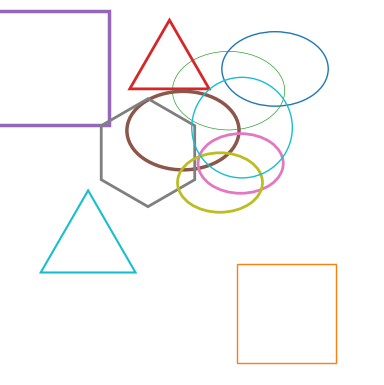[{"shape": "oval", "thickness": 1, "radius": 0.69, "center": [0.714, 0.821]}, {"shape": "square", "thickness": 1, "radius": 0.64, "center": [0.744, 0.185]}, {"shape": "oval", "thickness": 0.5, "radius": 0.73, "center": [0.594, 0.764]}, {"shape": "triangle", "thickness": 2, "radius": 0.6, "center": [0.44, 0.829]}, {"shape": "square", "thickness": 2.5, "radius": 0.74, "center": [0.135, 0.824]}, {"shape": "oval", "thickness": 2.5, "radius": 0.73, "center": [0.475, 0.661]}, {"shape": "oval", "thickness": 2, "radius": 0.55, "center": [0.625, 0.575]}, {"shape": "hexagon", "thickness": 2, "radius": 0.7, "center": [0.384, 0.603]}, {"shape": "oval", "thickness": 2, "radius": 0.55, "center": [0.571, 0.526]}, {"shape": "circle", "thickness": 1, "radius": 0.65, "center": [0.629, 0.669]}, {"shape": "triangle", "thickness": 1.5, "radius": 0.71, "center": [0.229, 0.363]}]